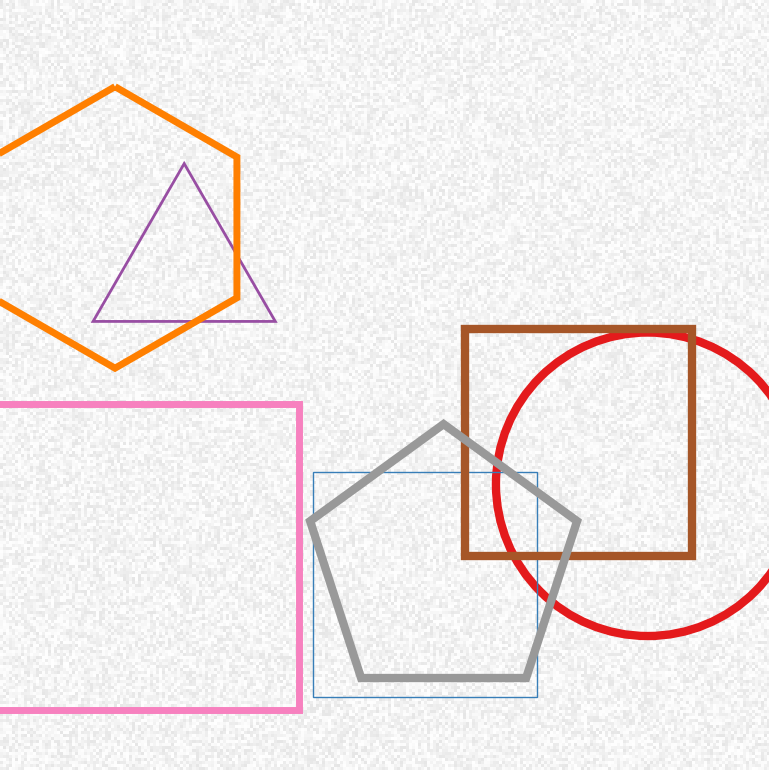[{"shape": "circle", "thickness": 3, "radius": 0.99, "center": [0.841, 0.371]}, {"shape": "square", "thickness": 0.5, "radius": 0.73, "center": [0.552, 0.241]}, {"shape": "triangle", "thickness": 1, "radius": 0.68, "center": [0.239, 0.651]}, {"shape": "hexagon", "thickness": 2.5, "radius": 0.91, "center": [0.149, 0.705]}, {"shape": "square", "thickness": 3, "radius": 0.74, "center": [0.751, 0.425]}, {"shape": "square", "thickness": 2.5, "radius": 0.99, "center": [0.189, 0.277]}, {"shape": "pentagon", "thickness": 3, "radius": 0.91, "center": [0.576, 0.267]}]